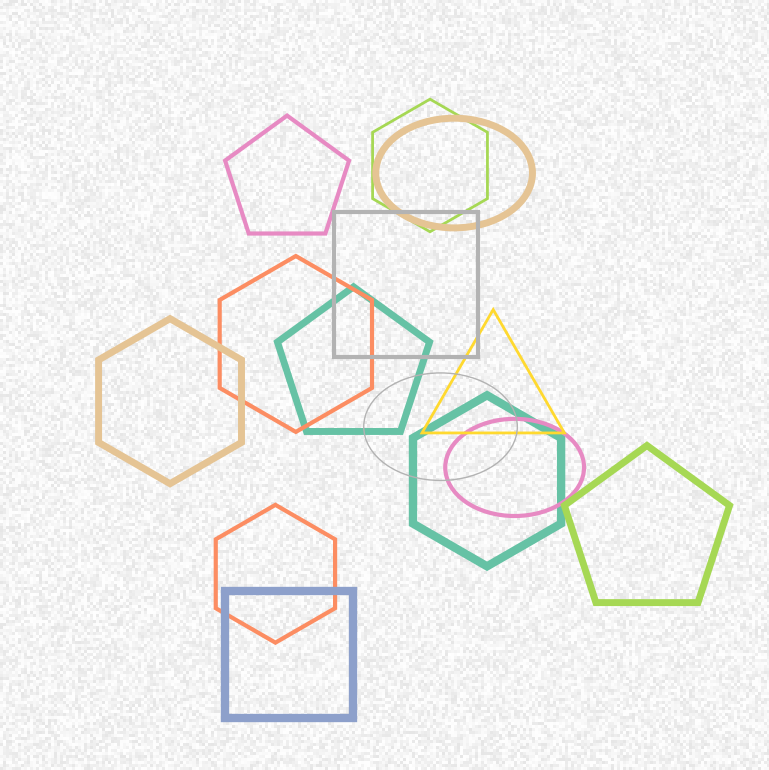[{"shape": "hexagon", "thickness": 3, "radius": 0.56, "center": [0.633, 0.376]}, {"shape": "pentagon", "thickness": 2.5, "radius": 0.52, "center": [0.459, 0.524]}, {"shape": "hexagon", "thickness": 1.5, "radius": 0.57, "center": [0.384, 0.553]}, {"shape": "hexagon", "thickness": 1.5, "radius": 0.45, "center": [0.358, 0.255]}, {"shape": "square", "thickness": 3, "radius": 0.41, "center": [0.375, 0.15]}, {"shape": "pentagon", "thickness": 1.5, "radius": 0.42, "center": [0.373, 0.765]}, {"shape": "oval", "thickness": 1.5, "radius": 0.45, "center": [0.668, 0.393]}, {"shape": "pentagon", "thickness": 2.5, "radius": 0.56, "center": [0.84, 0.309]}, {"shape": "hexagon", "thickness": 1, "radius": 0.43, "center": [0.558, 0.785]}, {"shape": "triangle", "thickness": 1, "radius": 0.53, "center": [0.641, 0.491]}, {"shape": "hexagon", "thickness": 2.5, "radius": 0.54, "center": [0.221, 0.479]}, {"shape": "oval", "thickness": 2.5, "radius": 0.51, "center": [0.59, 0.775]}, {"shape": "square", "thickness": 1.5, "radius": 0.47, "center": [0.527, 0.631]}, {"shape": "oval", "thickness": 0.5, "radius": 0.5, "center": [0.572, 0.446]}]